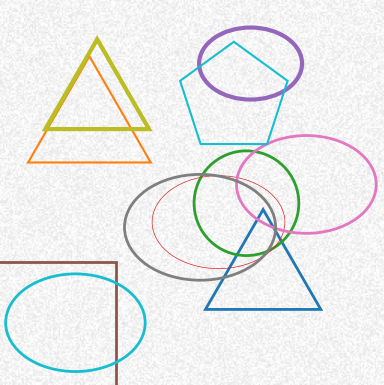[{"shape": "triangle", "thickness": 2, "radius": 0.86, "center": [0.683, 0.283]}, {"shape": "triangle", "thickness": 1.5, "radius": 0.92, "center": [0.232, 0.67]}, {"shape": "circle", "thickness": 2, "radius": 0.68, "center": [0.64, 0.472]}, {"shape": "oval", "thickness": 0.5, "radius": 0.86, "center": [0.568, 0.423]}, {"shape": "oval", "thickness": 3, "radius": 0.67, "center": [0.651, 0.835]}, {"shape": "square", "thickness": 2, "radius": 0.93, "center": [0.116, 0.132]}, {"shape": "oval", "thickness": 2, "radius": 0.91, "center": [0.796, 0.521]}, {"shape": "oval", "thickness": 2, "radius": 0.98, "center": [0.52, 0.41]}, {"shape": "triangle", "thickness": 3, "radius": 0.78, "center": [0.252, 0.742]}, {"shape": "pentagon", "thickness": 1.5, "radius": 0.73, "center": [0.607, 0.745]}, {"shape": "oval", "thickness": 2, "radius": 0.91, "center": [0.196, 0.162]}]